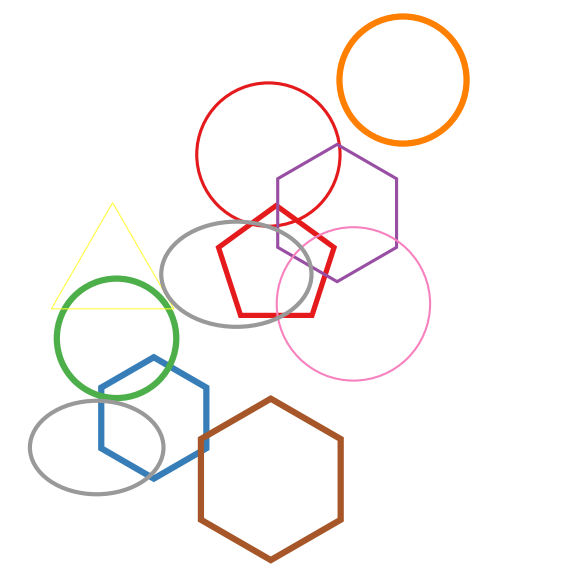[{"shape": "circle", "thickness": 1.5, "radius": 0.62, "center": [0.465, 0.731]}, {"shape": "pentagon", "thickness": 2.5, "radius": 0.53, "center": [0.478, 0.538]}, {"shape": "hexagon", "thickness": 3, "radius": 0.53, "center": [0.266, 0.275]}, {"shape": "circle", "thickness": 3, "radius": 0.52, "center": [0.202, 0.413]}, {"shape": "hexagon", "thickness": 1.5, "radius": 0.59, "center": [0.584, 0.63]}, {"shape": "circle", "thickness": 3, "radius": 0.55, "center": [0.698, 0.861]}, {"shape": "triangle", "thickness": 0.5, "radius": 0.61, "center": [0.195, 0.526]}, {"shape": "hexagon", "thickness": 3, "radius": 0.7, "center": [0.469, 0.169]}, {"shape": "circle", "thickness": 1, "radius": 0.66, "center": [0.612, 0.473]}, {"shape": "oval", "thickness": 2, "radius": 0.58, "center": [0.167, 0.224]}, {"shape": "oval", "thickness": 2, "radius": 0.65, "center": [0.409, 0.524]}]